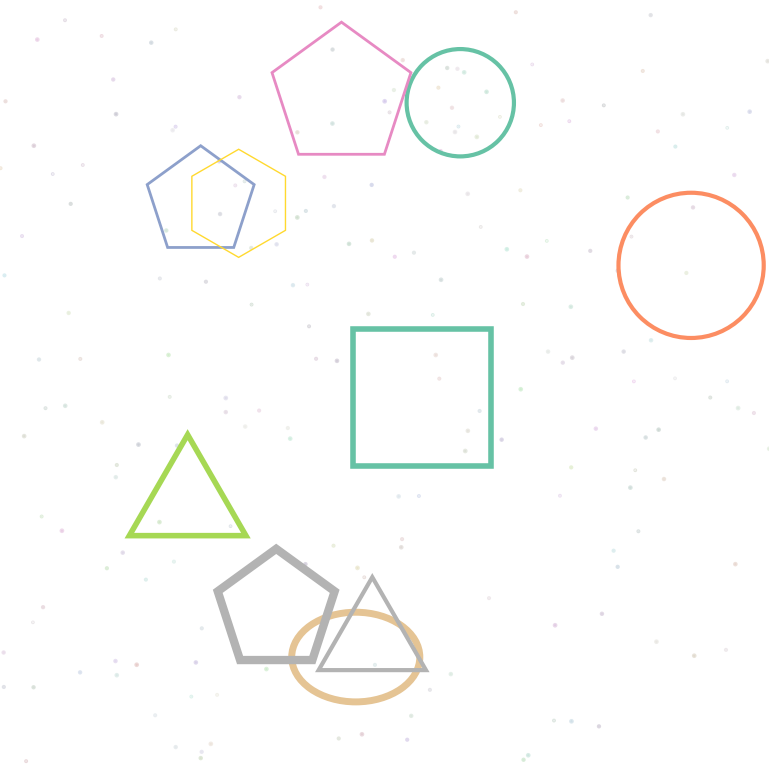[{"shape": "circle", "thickness": 1.5, "radius": 0.35, "center": [0.598, 0.867]}, {"shape": "square", "thickness": 2, "radius": 0.45, "center": [0.548, 0.484]}, {"shape": "circle", "thickness": 1.5, "radius": 0.47, "center": [0.898, 0.655]}, {"shape": "pentagon", "thickness": 1, "radius": 0.37, "center": [0.261, 0.738]}, {"shape": "pentagon", "thickness": 1, "radius": 0.47, "center": [0.443, 0.876]}, {"shape": "triangle", "thickness": 2, "radius": 0.44, "center": [0.244, 0.348]}, {"shape": "hexagon", "thickness": 0.5, "radius": 0.35, "center": [0.31, 0.736]}, {"shape": "oval", "thickness": 2.5, "radius": 0.42, "center": [0.462, 0.147]}, {"shape": "pentagon", "thickness": 3, "radius": 0.4, "center": [0.359, 0.207]}, {"shape": "triangle", "thickness": 1.5, "radius": 0.4, "center": [0.483, 0.17]}]